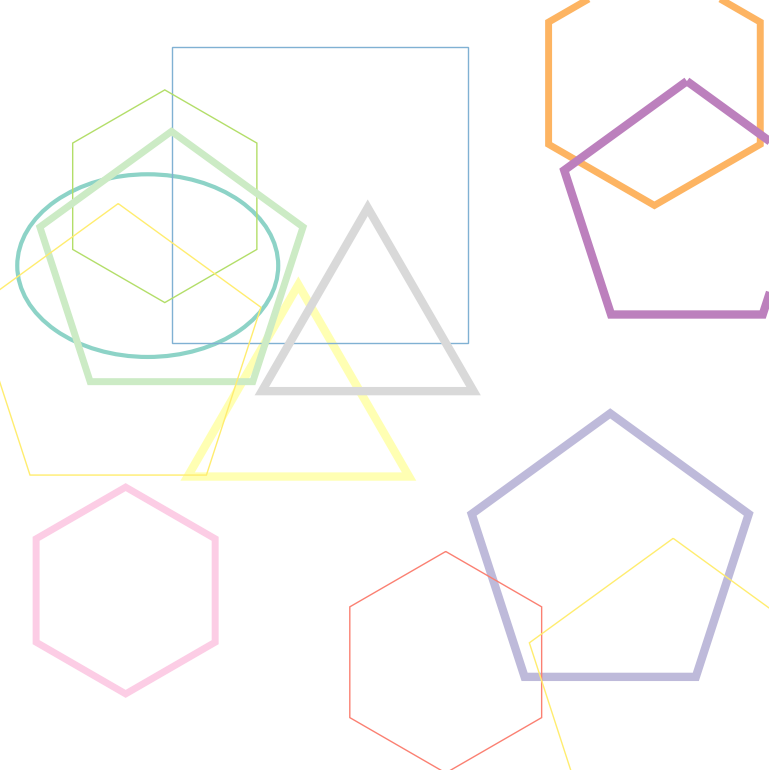[{"shape": "oval", "thickness": 1.5, "radius": 0.85, "center": [0.192, 0.655]}, {"shape": "triangle", "thickness": 3, "radius": 0.83, "center": [0.387, 0.464]}, {"shape": "pentagon", "thickness": 3, "radius": 0.95, "center": [0.792, 0.274]}, {"shape": "hexagon", "thickness": 0.5, "radius": 0.72, "center": [0.579, 0.14]}, {"shape": "square", "thickness": 0.5, "radius": 0.96, "center": [0.415, 0.746]}, {"shape": "hexagon", "thickness": 2.5, "radius": 0.79, "center": [0.85, 0.892]}, {"shape": "hexagon", "thickness": 0.5, "radius": 0.69, "center": [0.214, 0.745]}, {"shape": "hexagon", "thickness": 2.5, "radius": 0.67, "center": [0.163, 0.233]}, {"shape": "triangle", "thickness": 3, "radius": 0.79, "center": [0.478, 0.571]}, {"shape": "pentagon", "thickness": 3, "radius": 0.84, "center": [0.892, 0.727]}, {"shape": "pentagon", "thickness": 2.5, "radius": 0.9, "center": [0.223, 0.65]}, {"shape": "pentagon", "thickness": 0.5, "radius": 0.98, "center": [0.874, 0.104]}, {"shape": "pentagon", "thickness": 0.5, "radius": 0.97, "center": [0.154, 0.541]}]